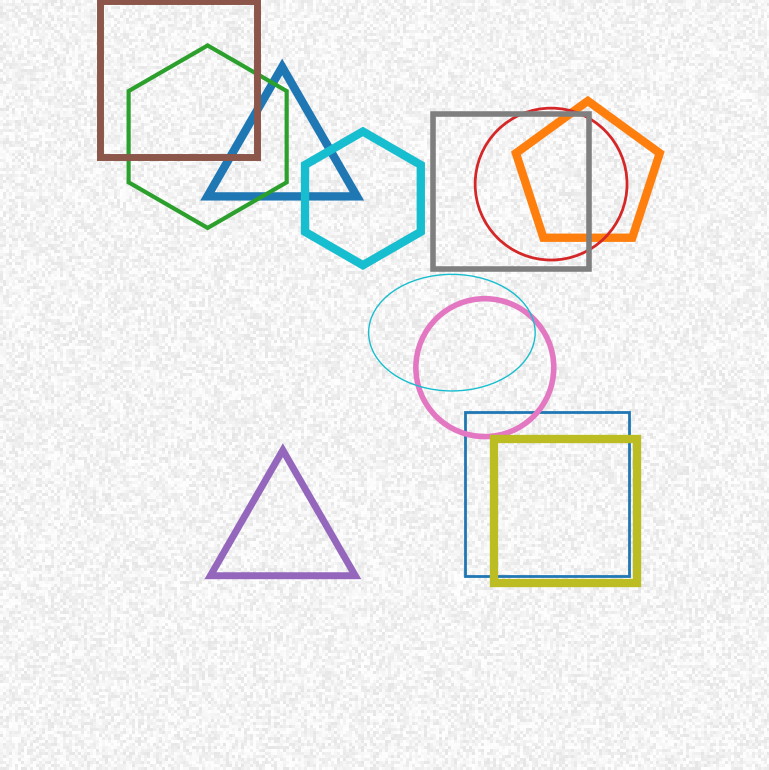[{"shape": "square", "thickness": 1, "radius": 0.53, "center": [0.711, 0.358]}, {"shape": "triangle", "thickness": 3, "radius": 0.56, "center": [0.366, 0.801]}, {"shape": "pentagon", "thickness": 3, "radius": 0.49, "center": [0.763, 0.771]}, {"shape": "hexagon", "thickness": 1.5, "radius": 0.59, "center": [0.27, 0.822]}, {"shape": "circle", "thickness": 1, "radius": 0.49, "center": [0.716, 0.761]}, {"shape": "triangle", "thickness": 2.5, "radius": 0.54, "center": [0.367, 0.307]}, {"shape": "square", "thickness": 2.5, "radius": 0.51, "center": [0.232, 0.898]}, {"shape": "circle", "thickness": 2, "radius": 0.45, "center": [0.63, 0.523]}, {"shape": "square", "thickness": 2, "radius": 0.5, "center": [0.663, 0.751]}, {"shape": "square", "thickness": 3, "radius": 0.47, "center": [0.735, 0.336]}, {"shape": "hexagon", "thickness": 3, "radius": 0.43, "center": [0.471, 0.742]}, {"shape": "oval", "thickness": 0.5, "radius": 0.54, "center": [0.587, 0.568]}]